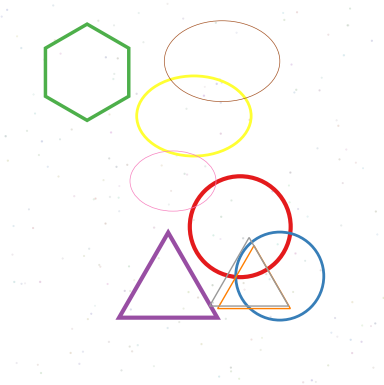[{"shape": "circle", "thickness": 3, "radius": 0.66, "center": [0.624, 0.411]}, {"shape": "circle", "thickness": 2, "radius": 0.57, "center": [0.727, 0.283]}, {"shape": "hexagon", "thickness": 2.5, "radius": 0.62, "center": [0.226, 0.812]}, {"shape": "triangle", "thickness": 3, "radius": 0.74, "center": [0.437, 0.249]}, {"shape": "triangle", "thickness": 1, "radius": 0.55, "center": [0.66, 0.253]}, {"shape": "oval", "thickness": 2, "radius": 0.74, "center": [0.504, 0.699]}, {"shape": "oval", "thickness": 0.5, "radius": 0.75, "center": [0.577, 0.841]}, {"shape": "oval", "thickness": 0.5, "radius": 0.56, "center": [0.449, 0.53]}, {"shape": "triangle", "thickness": 1, "radius": 0.59, "center": [0.647, 0.264]}]